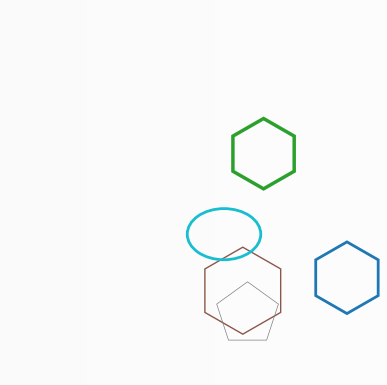[{"shape": "hexagon", "thickness": 2, "radius": 0.47, "center": [0.895, 0.279]}, {"shape": "hexagon", "thickness": 2.5, "radius": 0.46, "center": [0.68, 0.601]}, {"shape": "hexagon", "thickness": 1, "radius": 0.56, "center": [0.627, 0.245]}, {"shape": "pentagon", "thickness": 0.5, "radius": 0.42, "center": [0.639, 0.184]}, {"shape": "oval", "thickness": 2, "radius": 0.47, "center": [0.578, 0.392]}]